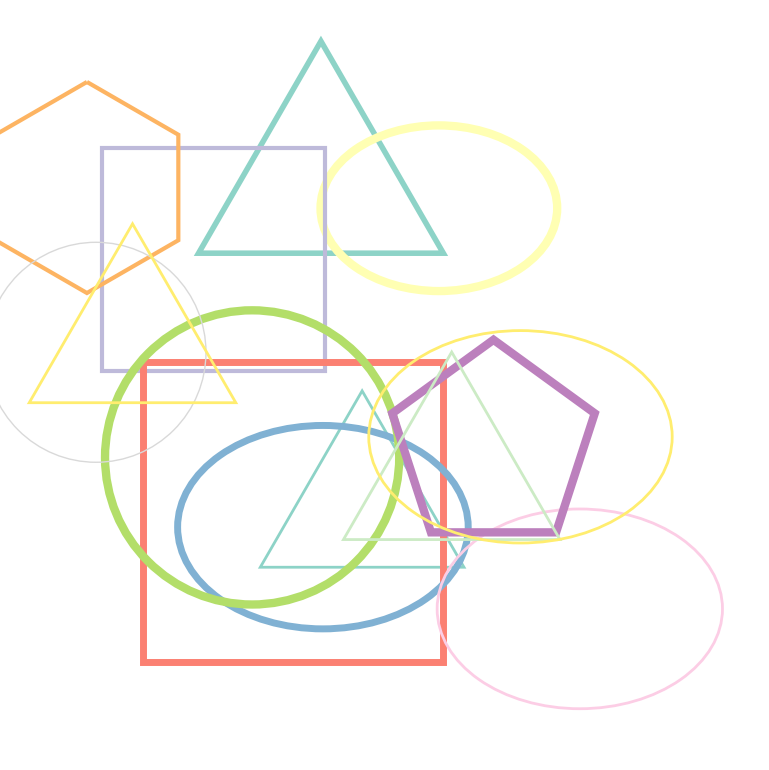[{"shape": "triangle", "thickness": 2, "radius": 0.92, "center": [0.417, 0.763]}, {"shape": "triangle", "thickness": 1, "radius": 0.76, "center": [0.47, 0.34]}, {"shape": "oval", "thickness": 3, "radius": 0.77, "center": [0.57, 0.73]}, {"shape": "square", "thickness": 1.5, "radius": 0.72, "center": [0.278, 0.663]}, {"shape": "square", "thickness": 2.5, "radius": 0.97, "center": [0.38, 0.335]}, {"shape": "oval", "thickness": 2.5, "radius": 0.94, "center": [0.419, 0.315]}, {"shape": "hexagon", "thickness": 1.5, "radius": 0.69, "center": [0.113, 0.757]}, {"shape": "circle", "thickness": 3, "radius": 0.96, "center": [0.327, 0.406]}, {"shape": "oval", "thickness": 1, "radius": 0.93, "center": [0.753, 0.209]}, {"shape": "circle", "thickness": 0.5, "radius": 0.71, "center": [0.125, 0.542]}, {"shape": "pentagon", "thickness": 3, "radius": 0.69, "center": [0.641, 0.42]}, {"shape": "triangle", "thickness": 1, "radius": 0.81, "center": [0.587, 0.38]}, {"shape": "oval", "thickness": 1, "radius": 0.99, "center": [0.676, 0.433]}, {"shape": "triangle", "thickness": 1, "radius": 0.77, "center": [0.172, 0.554]}]